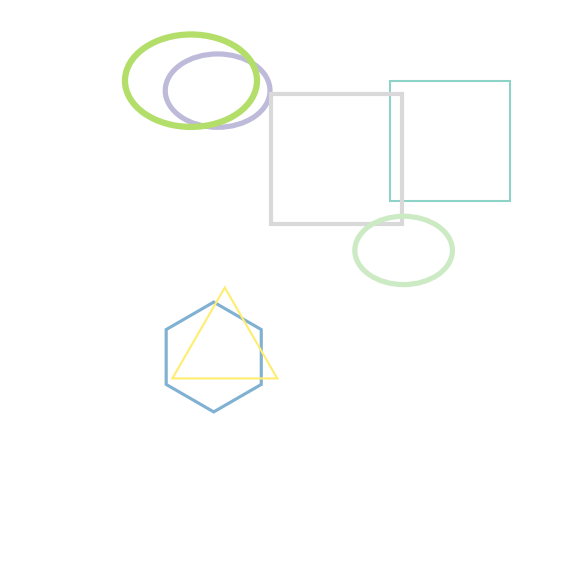[{"shape": "square", "thickness": 1, "radius": 0.52, "center": [0.78, 0.754]}, {"shape": "oval", "thickness": 2.5, "radius": 0.45, "center": [0.377, 0.842]}, {"shape": "hexagon", "thickness": 1.5, "radius": 0.48, "center": [0.37, 0.381]}, {"shape": "oval", "thickness": 3, "radius": 0.57, "center": [0.331, 0.859]}, {"shape": "square", "thickness": 2, "radius": 0.57, "center": [0.582, 0.724]}, {"shape": "oval", "thickness": 2.5, "radius": 0.42, "center": [0.699, 0.566]}, {"shape": "triangle", "thickness": 1, "radius": 0.52, "center": [0.389, 0.396]}]